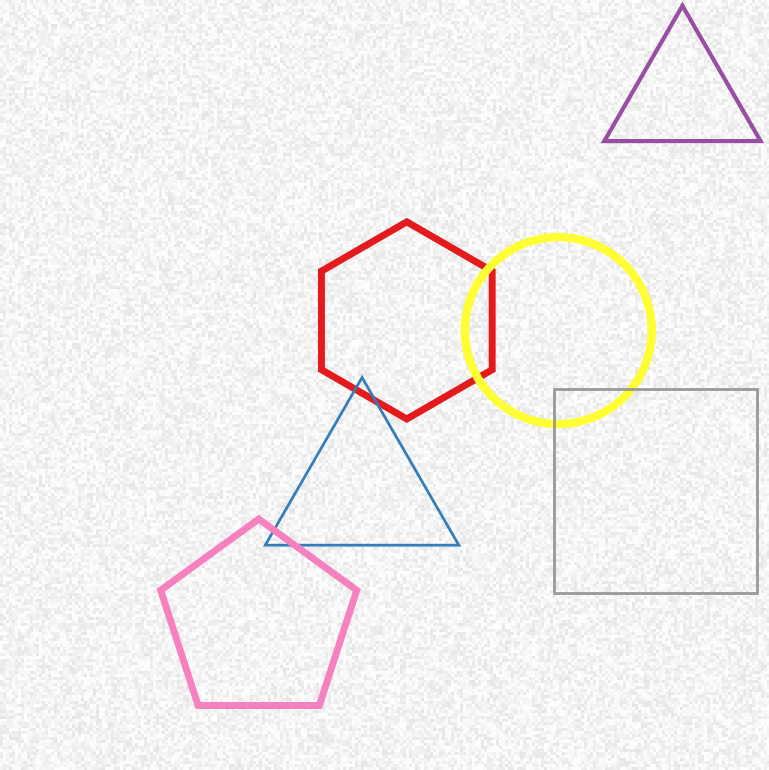[{"shape": "hexagon", "thickness": 2.5, "radius": 0.64, "center": [0.528, 0.584]}, {"shape": "triangle", "thickness": 1, "radius": 0.73, "center": [0.47, 0.365]}, {"shape": "triangle", "thickness": 1.5, "radius": 0.59, "center": [0.886, 0.875]}, {"shape": "circle", "thickness": 3, "radius": 0.61, "center": [0.725, 0.571]}, {"shape": "pentagon", "thickness": 2.5, "radius": 0.67, "center": [0.336, 0.192]}, {"shape": "square", "thickness": 1, "radius": 0.66, "center": [0.851, 0.362]}]